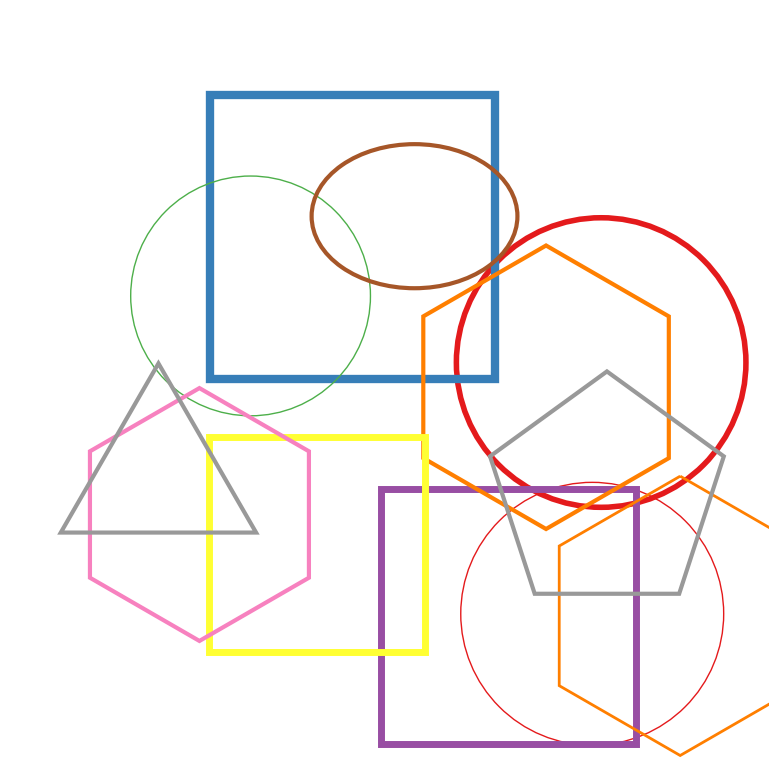[{"shape": "circle", "thickness": 2, "radius": 0.94, "center": [0.781, 0.529]}, {"shape": "circle", "thickness": 0.5, "radius": 0.85, "center": [0.769, 0.203]}, {"shape": "square", "thickness": 3, "radius": 0.92, "center": [0.458, 0.692]}, {"shape": "circle", "thickness": 0.5, "radius": 0.78, "center": [0.325, 0.616]}, {"shape": "square", "thickness": 2.5, "radius": 0.83, "center": [0.66, 0.199]}, {"shape": "hexagon", "thickness": 1, "radius": 0.91, "center": [0.883, 0.2]}, {"shape": "hexagon", "thickness": 1.5, "radius": 0.92, "center": [0.709, 0.497]}, {"shape": "square", "thickness": 2.5, "radius": 0.7, "center": [0.411, 0.293]}, {"shape": "oval", "thickness": 1.5, "radius": 0.67, "center": [0.538, 0.719]}, {"shape": "hexagon", "thickness": 1.5, "radius": 0.82, "center": [0.259, 0.332]}, {"shape": "pentagon", "thickness": 1.5, "radius": 0.8, "center": [0.788, 0.358]}, {"shape": "triangle", "thickness": 1.5, "radius": 0.73, "center": [0.206, 0.382]}]